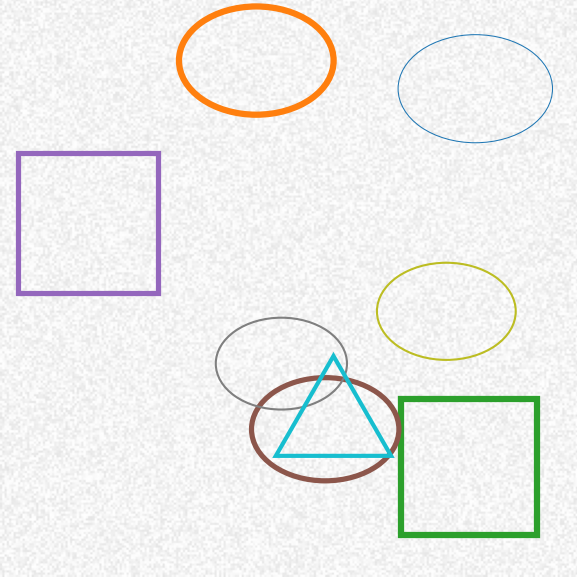[{"shape": "oval", "thickness": 0.5, "radius": 0.67, "center": [0.823, 0.846]}, {"shape": "oval", "thickness": 3, "radius": 0.67, "center": [0.444, 0.894]}, {"shape": "square", "thickness": 3, "radius": 0.59, "center": [0.813, 0.191]}, {"shape": "square", "thickness": 2.5, "radius": 0.61, "center": [0.153, 0.613]}, {"shape": "oval", "thickness": 2.5, "radius": 0.64, "center": [0.563, 0.256]}, {"shape": "oval", "thickness": 1, "radius": 0.57, "center": [0.487, 0.369]}, {"shape": "oval", "thickness": 1, "radius": 0.6, "center": [0.773, 0.46]}, {"shape": "triangle", "thickness": 2, "radius": 0.58, "center": [0.577, 0.267]}]